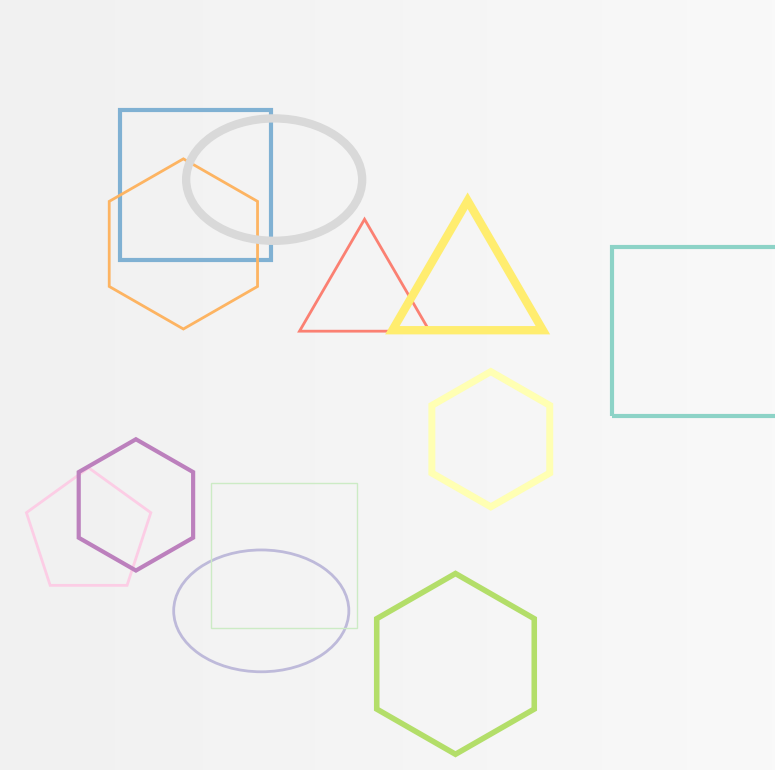[{"shape": "square", "thickness": 1.5, "radius": 0.55, "center": [0.899, 0.569]}, {"shape": "hexagon", "thickness": 2.5, "radius": 0.44, "center": [0.633, 0.43]}, {"shape": "oval", "thickness": 1, "radius": 0.57, "center": [0.337, 0.207]}, {"shape": "triangle", "thickness": 1, "radius": 0.48, "center": [0.47, 0.618]}, {"shape": "square", "thickness": 1.5, "radius": 0.49, "center": [0.253, 0.76]}, {"shape": "hexagon", "thickness": 1, "radius": 0.55, "center": [0.237, 0.683]}, {"shape": "hexagon", "thickness": 2, "radius": 0.59, "center": [0.588, 0.138]}, {"shape": "pentagon", "thickness": 1, "radius": 0.42, "center": [0.114, 0.308]}, {"shape": "oval", "thickness": 3, "radius": 0.57, "center": [0.354, 0.767]}, {"shape": "hexagon", "thickness": 1.5, "radius": 0.43, "center": [0.175, 0.344]}, {"shape": "square", "thickness": 0.5, "radius": 0.47, "center": [0.366, 0.278]}, {"shape": "triangle", "thickness": 3, "radius": 0.56, "center": [0.603, 0.627]}]